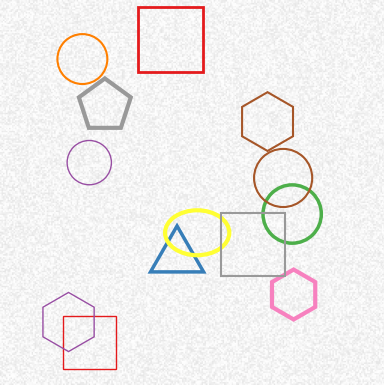[{"shape": "square", "thickness": 2, "radius": 0.42, "center": [0.443, 0.897]}, {"shape": "square", "thickness": 1, "radius": 0.35, "center": [0.232, 0.11]}, {"shape": "triangle", "thickness": 2.5, "radius": 0.4, "center": [0.46, 0.334]}, {"shape": "circle", "thickness": 2.5, "radius": 0.38, "center": [0.759, 0.444]}, {"shape": "hexagon", "thickness": 1, "radius": 0.38, "center": [0.178, 0.164]}, {"shape": "circle", "thickness": 1, "radius": 0.29, "center": [0.232, 0.578]}, {"shape": "circle", "thickness": 1.5, "radius": 0.32, "center": [0.214, 0.847]}, {"shape": "oval", "thickness": 3, "radius": 0.42, "center": [0.512, 0.395]}, {"shape": "hexagon", "thickness": 1.5, "radius": 0.38, "center": [0.695, 0.684]}, {"shape": "circle", "thickness": 1.5, "radius": 0.38, "center": [0.735, 0.538]}, {"shape": "hexagon", "thickness": 3, "radius": 0.32, "center": [0.763, 0.235]}, {"shape": "pentagon", "thickness": 3, "radius": 0.35, "center": [0.272, 0.725]}, {"shape": "square", "thickness": 1.5, "radius": 0.41, "center": [0.657, 0.365]}]